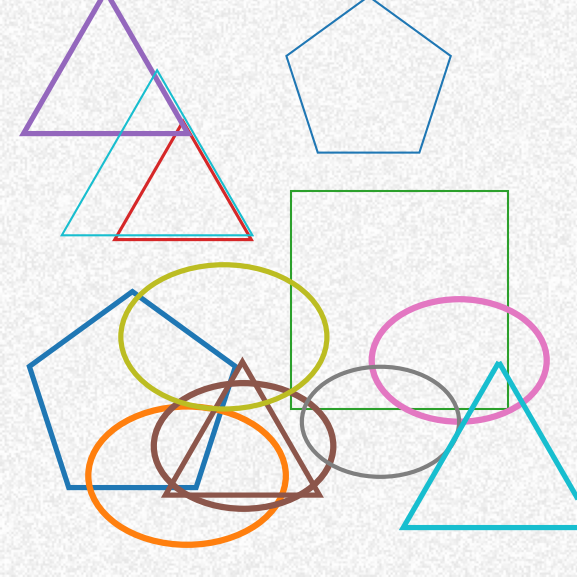[{"shape": "pentagon", "thickness": 2.5, "radius": 0.94, "center": [0.229, 0.307]}, {"shape": "pentagon", "thickness": 1, "radius": 0.75, "center": [0.638, 0.856]}, {"shape": "oval", "thickness": 3, "radius": 0.86, "center": [0.324, 0.175]}, {"shape": "square", "thickness": 1, "radius": 0.94, "center": [0.692, 0.479]}, {"shape": "triangle", "thickness": 1.5, "radius": 0.68, "center": [0.317, 0.652]}, {"shape": "triangle", "thickness": 2.5, "radius": 0.82, "center": [0.183, 0.85]}, {"shape": "triangle", "thickness": 2.5, "radius": 0.77, "center": [0.42, 0.219]}, {"shape": "oval", "thickness": 3, "radius": 0.78, "center": [0.422, 0.227]}, {"shape": "oval", "thickness": 3, "radius": 0.76, "center": [0.795, 0.375]}, {"shape": "oval", "thickness": 2, "radius": 0.68, "center": [0.659, 0.269]}, {"shape": "oval", "thickness": 2.5, "radius": 0.89, "center": [0.388, 0.416]}, {"shape": "triangle", "thickness": 1, "radius": 0.95, "center": [0.272, 0.687]}, {"shape": "triangle", "thickness": 2.5, "radius": 0.96, "center": [0.864, 0.181]}]